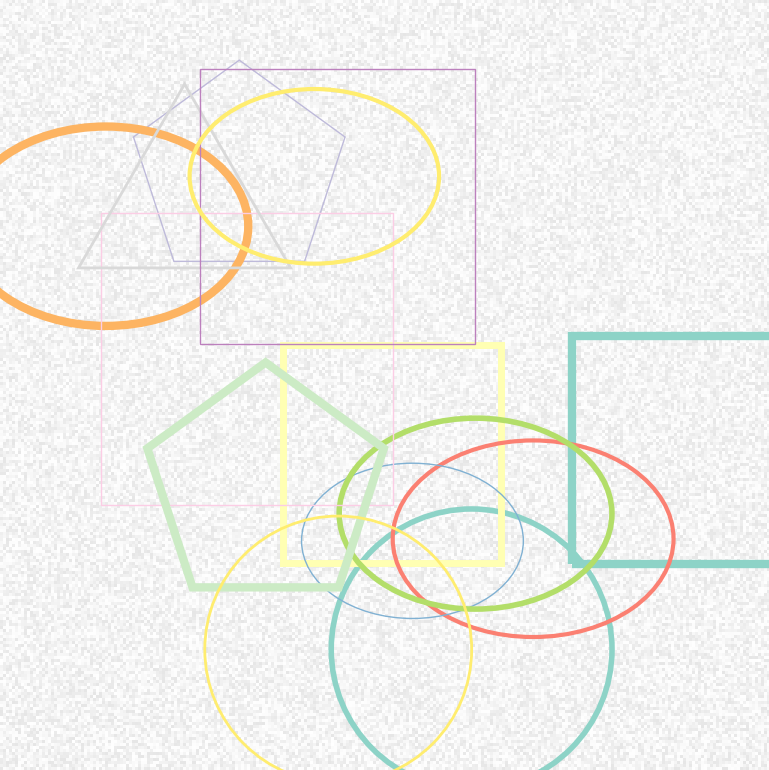[{"shape": "square", "thickness": 3, "radius": 0.74, "center": [0.89, 0.416]}, {"shape": "circle", "thickness": 2, "radius": 0.91, "center": [0.613, 0.157]}, {"shape": "square", "thickness": 2.5, "radius": 0.71, "center": [0.509, 0.41]}, {"shape": "pentagon", "thickness": 0.5, "radius": 0.72, "center": [0.311, 0.777]}, {"shape": "oval", "thickness": 1.5, "radius": 0.91, "center": [0.692, 0.3]}, {"shape": "oval", "thickness": 0.5, "radius": 0.72, "center": [0.536, 0.298]}, {"shape": "oval", "thickness": 3, "radius": 0.92, "center": [0.137, 0.706]}, {"shape": "oval", "thickness": 2, "radius": 0.89, "center": [0.618, 0.333]}, {"shape": "square", "thickness": 0.5, "radius": 0.95, "center": [0.32, 0.534]}, {"shape": "triangle", "thickness": 1, "radius": 0.8, "center": [0.24, 0.732]}, {"shape": "square", "thickness": 0.5, "radius": 0.89, "center": [0.438, 0.732]}, {"shape": "pentagon", "thickness": 3, "radius": 0.81, "center": [0.345, 0.368]}, {"shape": "circle", "thickness": 1, "radius": 0.87, "center": [0.439, 0.156]}, {"shape": "oval", "thickness": 1.5, "radius": 0.81, "center": [0.408, 0.771]}]